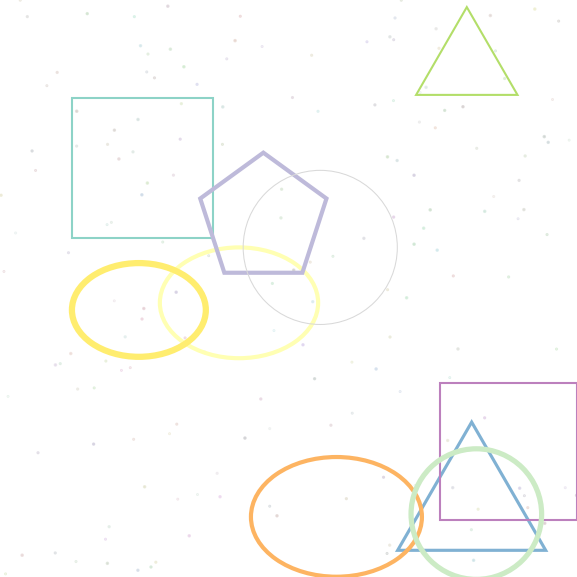[{"shape": "square", "thickness": 1, "radius": 0.61, "center": [0.247, 0.708]}, {"shape": "oval", "thickness": 2, "radius": 0.69, "center": [0.414, 0.475]}, {"shape": "pentagon", "thickness": 2, "radius": 0.57, "center": [0.456, 0.62]}, {"shape": "triangle", "thickness": 1.5, "radius": 0.74, "center": [0.817, 0.12]}, {"shape": "oval", "thickness": 2, "radius": 0.74, "center": [0.583, 0.104]}, {"shape": "triangle", "thickness": 1, "radius": 0.51, "center": [0.808, 0.885]}, {"shape": "circle", "thickness": 0.5, "radius": 0.67, "center": [0.555, 0.571]}, {"shape": "square", "thickness": 1, "radius": 0.59, "center": [0.88, 0.217]}, {"shape": "circle", "thickness": 2.5, "radius": 0.57, "center": [0.825, 0.109]}, {"shape": "oval", "thickness": 3, "radius": 0.58, "center": [0.24, 0.462]}]